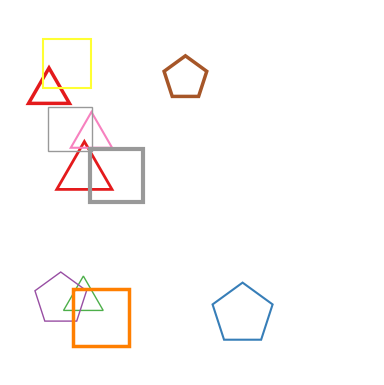[{"shape": "triangle", "thickness": 2, "radius": 0.41, "center": [0.219, 0.549]}, {"shape": "triangle", "thickness": 2.5, "radius": 0.31, "center": [0.127, 0.762]}, {"shape": "pentagon", "thickness": 1.5, "radius": 0.41, "center": [0.63, 0.184]}, {"shape": "triangle", "thickness": 1, "radius": 0.3, "center": [0.217, 0.223]}, {"shape": "pentagon", "thickness": 1, "radius": 0.35, "center": [0.158, 0.223]}, {"shape": "square", "thickness": 2.5, "radius": 0.37, "center": [0.263, 0.175]}, {"shape": "square", "thickness": 1.5, "radius": 0.31, "center": [0.174, 0.835]}, {"shape": "pentagon", "thickness": 2.5, "radius": 0.29, "center": [0.482, 0.797]}, {"shape": "triangle", "thickness": 1.5, "radius": 0.31, "center": [0.237, 0.647]}, {"shape": "square", "thickness": 3, "radius": 0.34, "center": [0.302, 0.544]}, {"shape": "square", "thickness": 1, "radius": 0.29, "center": [0.182, 0.664]}]